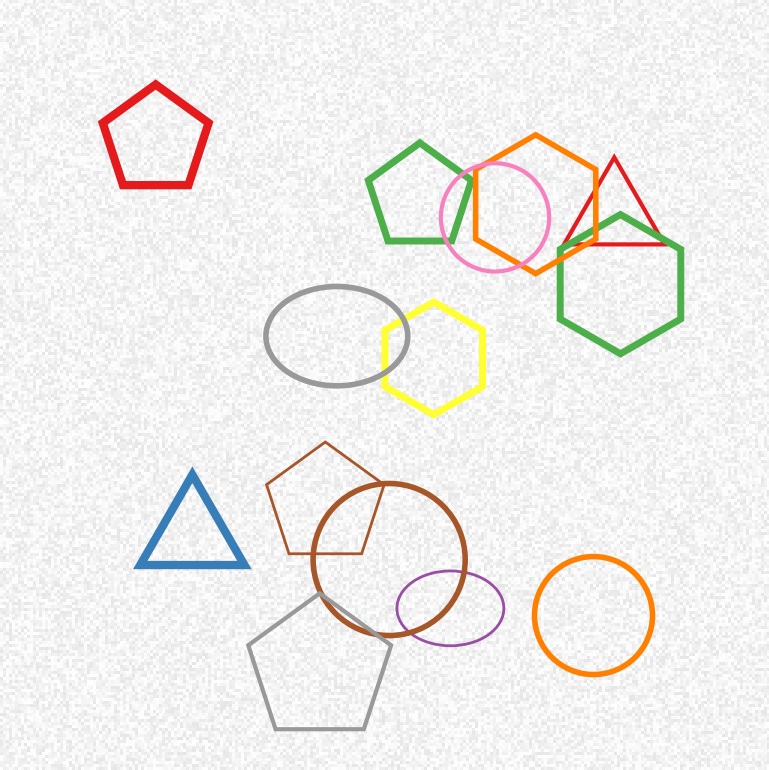[{"shape": "triangle", "thickness": 1.5, "radius": 0.38, "center": [0.798, 0.72]}, {"shape": "pentagon", "thickness": 3, "radius": 0.36, "center": [0.202, 0.818]}, {"shape": "triangle", "thickness": 3, "radius": 0.39, "center": [0.25, 0.305]}, {"shape": "pentagon", "thickness": 2.5, "radius": 0.35, "center": [0.545, 0.744]}, {"shape": "hexagon", "thickness": 2.5, "radius": 0.45, "center": [0.806, 0.631]}, {"shape": "oval", "thickness": 1, "radius": 0.35, "center": [0.585, 0.21]}, {"shape": "circle", "thickness": 2, "radius": 0.38, "center": [0.771, 0.201]}, {"shape": "hexagon", "thickness": 2, "radius": 0.45, "center": [0.696, 0.735]}, {"shape": "hexagon", "thickness": 2.5, "radius": 0.37, "center": [0.563, 0.535]}, {"shape": "circle", "thickness": 2, "radius": 0.49, "center": [0.505, 0.273]}, {"shape": "pentagon", "thickness": 1, "radius": 0.4, "center": [0.422, 0.346]}, {"shape": "circle", "thickness": 1.5, "radius": 0.35, "center": [0.643, 0.718]}, {"shape": "oval", "thickness": 2, "radius": 0.46, "center": [0.437, 0.563]}, {"shape": "pentagon", "thickness": 1.5, "radius": 0.49, "center": [0.415, 0.132]}]